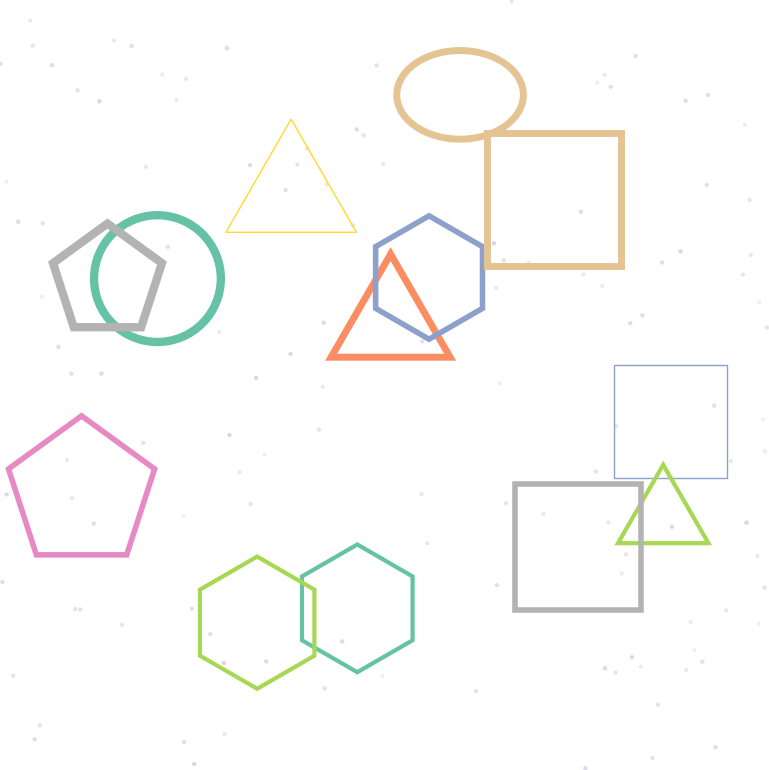[{"shape": "hexagon", "thickness": 1.5, "radius": 0.41, "center": [0.464, 0.21]}, {"shape": "circle", "thickness": 3, "radius": 0.41, "center": [0.204, 0.638]}, {"shape": "triangle", "thickness": 2.5, "radius": 0.45, "center": [0.507, 0.581]}, {"shape": "hexagon", "thickness": 2, "radius": 0.4, "center": [0.557, 0.64]}, {"shape": "square", "thickness": 0.5, "radius": 0.37, "center": [0.871, 0.453]}, {"shape": "pentagon", "thickness": 2, "radius": 0.5, "center": [0.106, 0.36]}, {"shape": "hexagon", "thickness": 1.5, "radius": 0.43, "center": [0.334, 0.191]}, {"shape": "triangle", "thickness": 1.5, "radius": 0.34, "center": [0.861, 0.328]}, {"shape": "triangle", "thickness": 0.5, "radius": 0.49, "center": [0.378, 0.747]}, {"shape": "oval", "thickness": 2.5, "radius": 0.41, "center": [0.598, 0.877]}, {"shape": "square", "thickness": 2.5, "radius": 0.43, "center": [0.719, 0.741]}, {"shape": "pentagon", "thickness": 3, "radius": 0.37, "center": [0.14, 0.635]}, {"shape": "square", "thickness": 2, "radius": 0.41, "center": [0.75, 0.29]}]